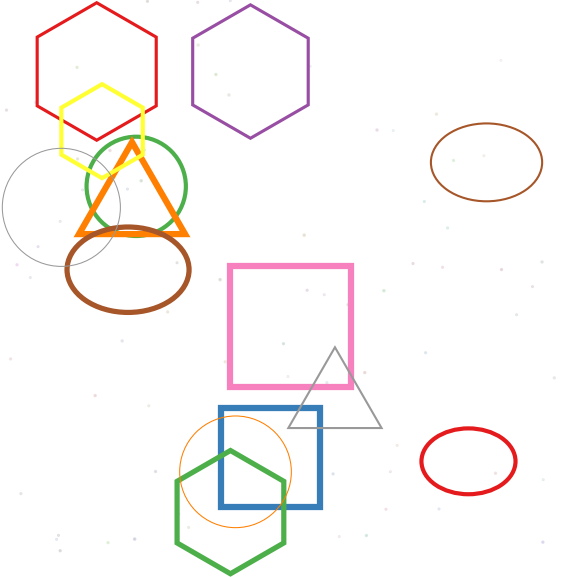[{"shape": "oval", "thickness": 2, "radius": 0.41, "center": [0.811, 0.2]}, {"shape": "hexagon", "thickness": 1.5, "radius": 0.6, "center": [0.167, 0.875]}, {"shape": "square", "thickness": 3, "radius": 0.43, "center": [0.468, 0.207]}, {"shape": "circle", "thickness": 2, "radius": 0.43, "center": [0.236, 0.676]}, {"shape": "hexagon", "thickness": 2.5, "radius": 0.53, "center": [0.399, 0.112]}, {"shape": "hexagon", "thickness": 1.5, "radius": 0.58, "center": [0.434, 0.875]}, {"shape": "triangle", "thickness": 3, "radius": 0.53, "center": [0.229, 0.647]}, {"shape": "circle", "thickness": 0.5, "radius": 0.48, "center": [0.408, 0.182]}, {"shape": "hexagon", "thickness": 2, "radius": 0.41, "center": [0.177, 0.772]}, {"shape": "oval", "thickness": 2.5, "radius": 0.53, "center": [0.222, 0.532]}, {"shape": "oval", "thickness": 1, "radius": 0.48, "center": [0.842, 0.718]}, {"shape": "square", "thickness": 3, "radius": 0.52, "center": [0.503, 0.434]}, {"shape": "circle", "thickness": 0.5, "radius": 0.51, "center": [0.106, 0.64]}, {"shape": "triangle", "thickness": 1, "radius": 0.47, "center": [0.58, 0.305]}]